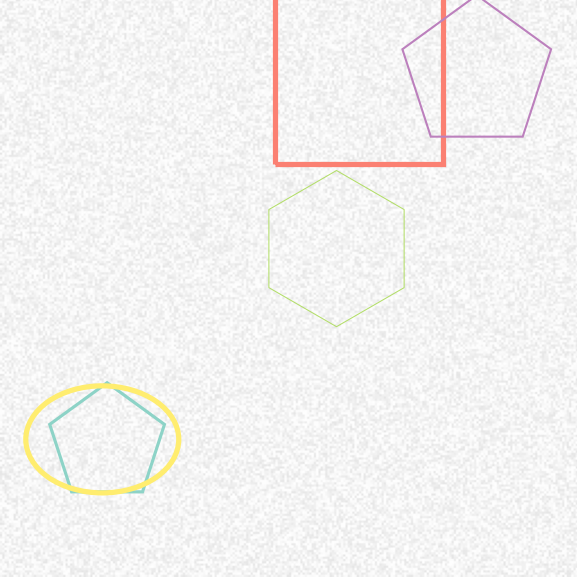[{"shape": "pentagon", "thickness": 1.5, "radius": 0.52, "center": [0.185, 0.232]}, {"shape": "square", "thickness": 2.5, "radius": 0.73, "center": [0.621, 0.861]}, {"shape": "hexagon", "thickness": 0.5, "radius": 0.68, "center": [0.583, 0.569]}, {"shape": "pentagon", "thickness": 1, "radius": 0.68, "center": [0.826, 0.872]}, {"shape": "oval", "thickness": 2.5, "radius": 0.66, "center": [0.177, 0.238]}]